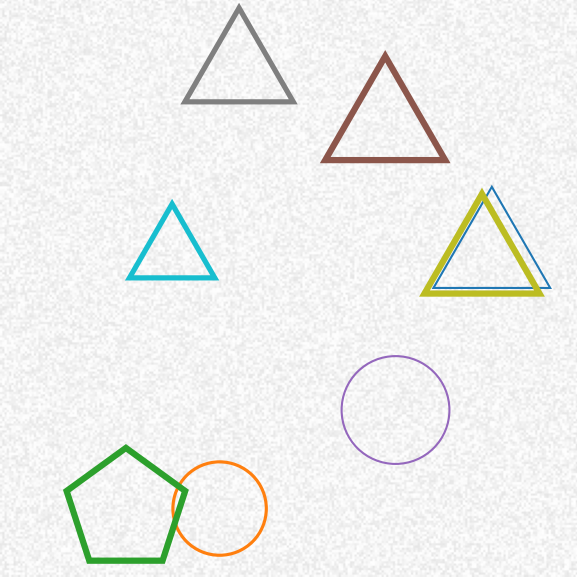[{"shape": "triangle", "thickness": 1, "radius": 0.58, "center": [0.852, 0.559]}, {"shape": "circle", "thickness": 1.5, "radius": 0.4, "center": [0.38, 0.119]}, {"shape": "pentagon", "thickness": 3, "radius": 0.54, "center": [0.218, 0.116]}, {"shape": "circle", "thickness": 1, "radius": 0.47, "center": [0.685, 0.289]}, {"shape": "triangle", "thickness": 3, "radius": 0.6, "center": [0.667, 0.782]}, {"shape": "triangle", "thickness": 2.5, "radius": 0.54, "center": [0.414, 0.877]}, {"shape": "triangle", "thickness": 3, "radius": 0.57, "center": [0.835, 0.548]}, {"shape": "triangle", "thickness": 2.5, "radius": 0.43, "center": [0.298, 0.561]}]